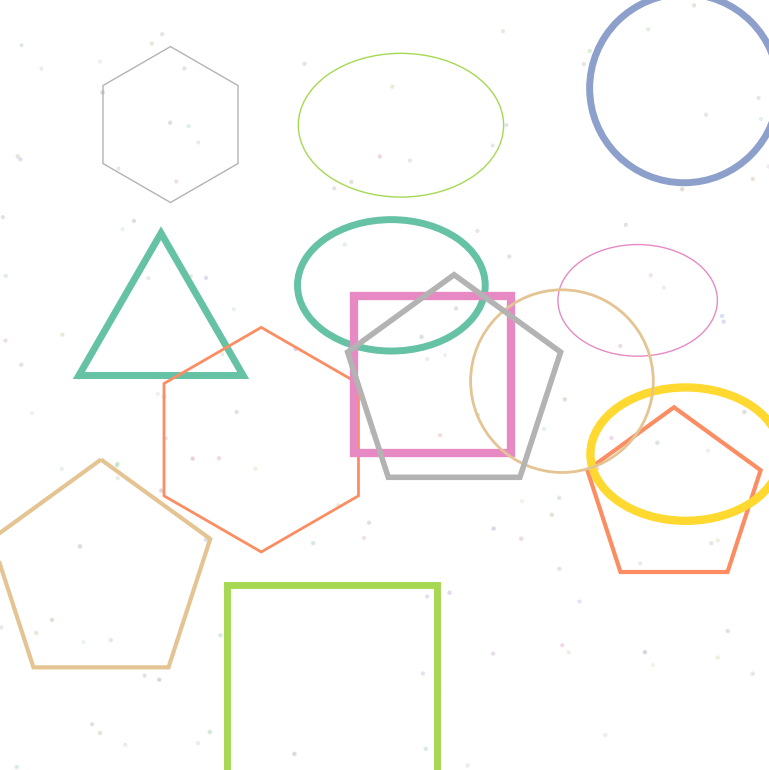[{"shape": "oval", "thickness": 2.5, "radius": 0.61, "center": [0.508, 0.629]}, {"shape": "triangle", "thickness": 2.5, "radius": 0.62, "center": [0.209, 0.574]}, {"shape": "pentagon", "thickness": 1.5, "radius": 0.59, "center": [0.875, 0.353]}, {"shape": "hexagon", "thickness": 1, "radius": 0.73, "center": [0.339, 0.429]}, {"shape": "circle", "thickness": 2.5, "radius": 0.61, "center": [0.888, 0.885]}, {"shape": "oval", "thickness": 0.5, "radius": 0.52, "center": [0.828, 0.61]}, {"shape": "square", "thickness": 3, "radius": 0.51, "center": [0.562, 0.513]}, {"shape": "square", "thickness": 2.5, "radius": 0.68, "center": [0.431, 0.104]}, {"shape": "oval", "thickness": 0.5, "radius": 0.67, "center": [0.521, 0.837]}, {"shape": "oval", "thickness": 3, "radius": 0.62, "center": [0.891, 0.41]}, {"shape": "pentagon", "thickness": 1.5, "radius": 0.75, "center": [0.131, 0.254]}, {"shape": "circle", "thickness": 1, "radius": 0.59, "center": [0.73, 0.505]}, {"shape": "pentagon", "thickness": 2, "radius": 0.73, "center": [0.59, 0.498]}, {"shape": "hexagon", "thickness": 0.5, "radius": 0.51, "center": [0.221, 0.838]}]